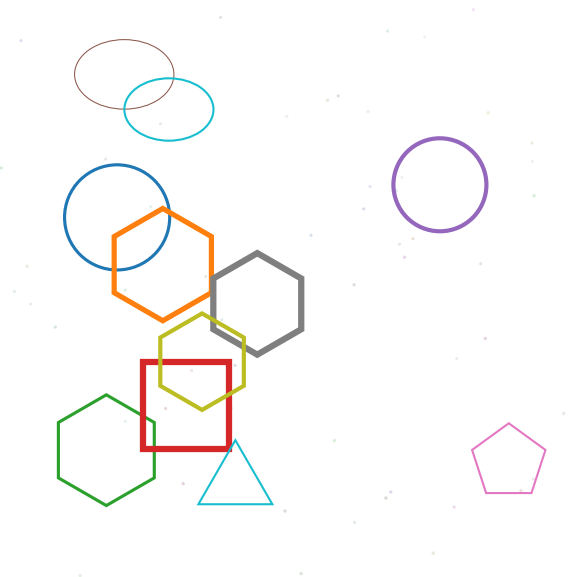[{"shape": "circle", "thickness": 1.5, "radius": 0.46, "center": [0.203, 0.623]}, {"shape": "hexagon", "thickness": 2.5, "radius": 0.49, "center": [0.282, 0.541]}, {"shape": "hexagon", "thickness": 1.5, "radius": 0.48, "center": [0.184, 0.22]}, {"shape": "square", "thickness": 3, "radius": 0.37, "center": [0.322, 0.297]}, {"shape": "circle", "thickness": 2, "radius": 0.4, "center": [0.762, 0.679]}, {"shape": "oval", "thickness": 0.5, "radius": 0.43, "center": [0.215, 0.87]}, {"shape": "pentagon", "thickness": 1, "radius": 0.33, "center": [0.881, 0.199]}, {"shape": "hexagon", "thickness": 3, "radius": 0.44, "center": [0.446, 0.473]}, {"shape": "hexagon", "thickness": 2, "radius": 0.42, "center": [0.35, 0.373]}, {"shape": "triangle", "thickness": 1, "radius": 0.37, "center": [0.408, 0.163]}, {"shape": "oval", "thickness": 1, "radius": 0.39, "center": [0.292, 0.81]}]